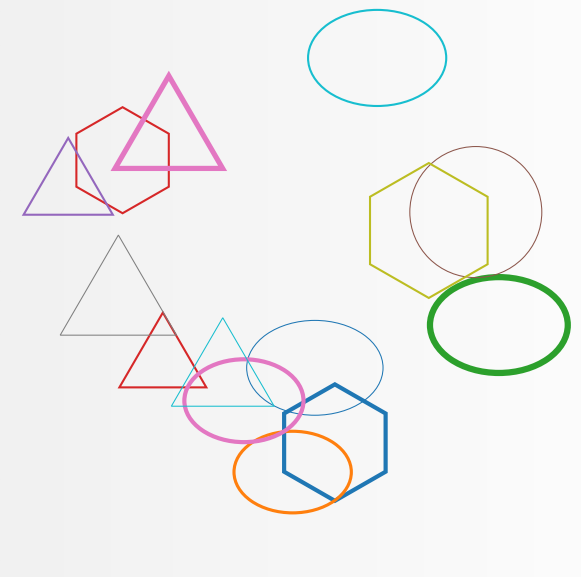[{"shape": "oval", "thickness": 0.5, "radius": 0.59, "center": [0.542, 0.362]}, {"shape": "hexagon", "thickness": 2, "radius": 0.5, "center": [0.576, 0.233]}, {"shape": "oval", "thickness": 1.5, "radius": 0.5, "center": [0.504, 0.182]}, {"shape": "oval", "thickness": 3, "radius": 0.59, "center": [0.858, 0.436]}, {"shape": "triangle", "thickness": 1, "radius": 0.43, "center": [0.28, 0.372]}, {"shape": "hexagon", "thickness": 1, "radius": 0.46, "center": [0.211, 0.722]}, {"shape": "triangle", "thickness": 1, "radius": 0.44, "center": [0.117, 0.672]}, {"shape": "circle", "thickness": 0.5, "radius": 0.57, "center": [0.819, 0.632]}, {"shape": "triangle", "thickness": 2.5, "radius": 0.53, "center": [0.29, 0.761]}, {"shape": "oval", "thickness": 2, "radius": 0.51, "center": [0.42, 0.305]}, {"shape": "triangle", "thickness": 0.5, "radius": 0.58, "center": [0.204, 0.477]}, {"shape": "hexagon", "thickness": 1, "radius": 0.58, "center": [0.738, 0.6]}, {"shape": "oval", "thickness": 1, "radius": 0.59, "center": [0.649, 0.899]}, {"shape": "triangle", "thickness": 0.5, "radius": 0.51, "center": [0.383, 0.347]}]